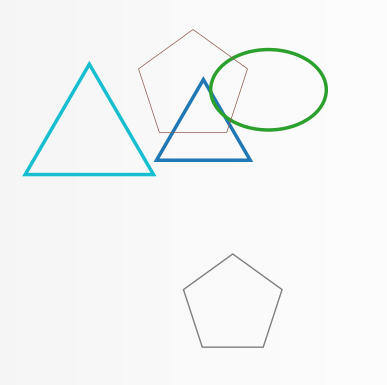[{"shape": "triangle", "thickness": 2.5, "radius": 0.7, "center": [0.525, 0.654]}, {"shape": "oval", "thickness": 2.5, "radius": 0.75, "center": [0.693, 0.767]}, {"shape": "pentagon", "thickness": 0.5, "radius": 0.74, "center": [0.498, 0.775]}, {"shape": "pentagon", "thickness": 1, "radius": 0.67, "center": [0.601, 0.207]}, {"shape": "triangle", "thickness": 2.5, "radius": 0.96, "center": [0.231, 0.642]}]